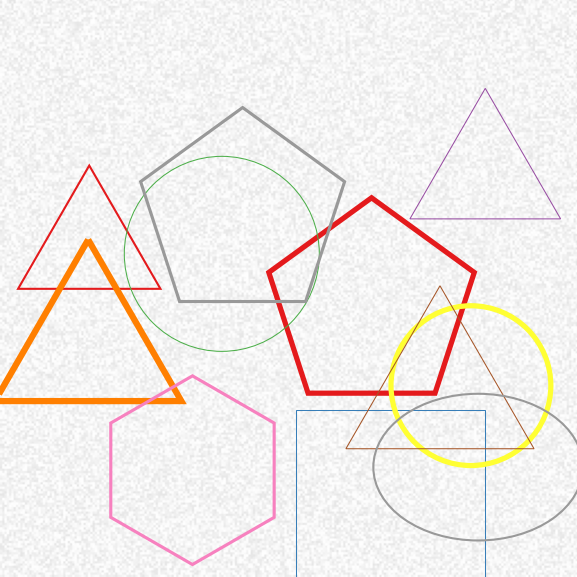[{"shape": "triangle", "thickness": 1, "radius": 0.71, "center": [0.155, 0.57]}, {"shape": "pentagon", "thickness": 2.5, "radius": 0.94, "center": [0.643, 0.47]}, {"shape": "square", "thickness": 0.5, "radius": 0.82, "center": [0.676, 0.125]}, {"shape": "circle", "thickness": 0.5, "radius": 0.84, "center": [0.384, 0.56]}, {"shape": "triangle", "thickness": 0.5, "radius": 0.75, "center": [0.84, 0.695]}, {"shape": "triangle", "thickness": 3, "radius": 0.93, "center": [0.153, 0.398]}, {"shape": "circle", "thickness": 2.5, "radius": 0.69, "center": [0.815, 0.331]}, {"shape": "triangle", "thickness": 0.5, "radius": 0.94, "center": [0.762, 0.316]}, {"shape": "hexagon", "thickness": 1.5, "radius": 0.82, "center": [0.333, 0.185]}, {"shape": "pentagon", "thickness": 1.5, "radius": 0.93, "center": [0.42, 0.627]}, {"shape": "oval", "thickness": 1, "radius": 0.91, "center": [0.828, 0.19]}]